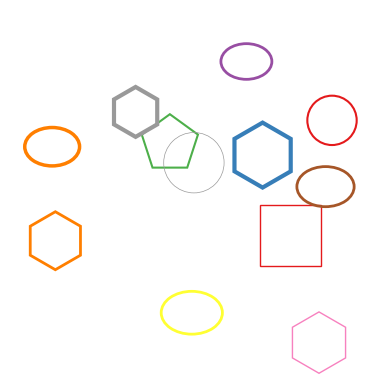[{"shape": "circle", "thickness": 1.5, "radius": 0.32, "center": [0.862, 0.687]}, {"shape": "square", "thickness": 1, "radius": 0.39, "center": [0.754, 0.388]}, {"shape": "hexagon", "thickness": 3, "radius": 0.42, "center": [0.682, 0.597]}, {"shape": "pentagon", "thickness": 1.5, "radius": 0.38, "center": [0.441, 0.627]}, {"shape": "oval", "thickness": 2, "radius": 0.33, "center": [0.64, 0.84]}, {"shape": "oval", "thickness": 2.5, "radius": 0.36, "center": [0.135, 0.619]}, {"shape": "hexagon", "thickness": 2, "radius": 0.38, "center": [0.144, 0.375]}, {"shape": "oval", "thickness": 2, "radius": 0.4, "center": [0.498, 0.188]}, {"shape": "oval", "thickness": 2, "radius": 0.37, "center": [0.845, 0.515]}, {"shape": "hexagon", "thickness": 1, "radius": 0.4, "center": [0.829, 0.11]}, {"shape": "circle", "thickness": 0.5, "radius": 0.39, "center": [0.504, 0.577]}, {"shape": "hexagon", "thickness": 3, "radius": 0.32, "center": [0.352, 0.709]}]